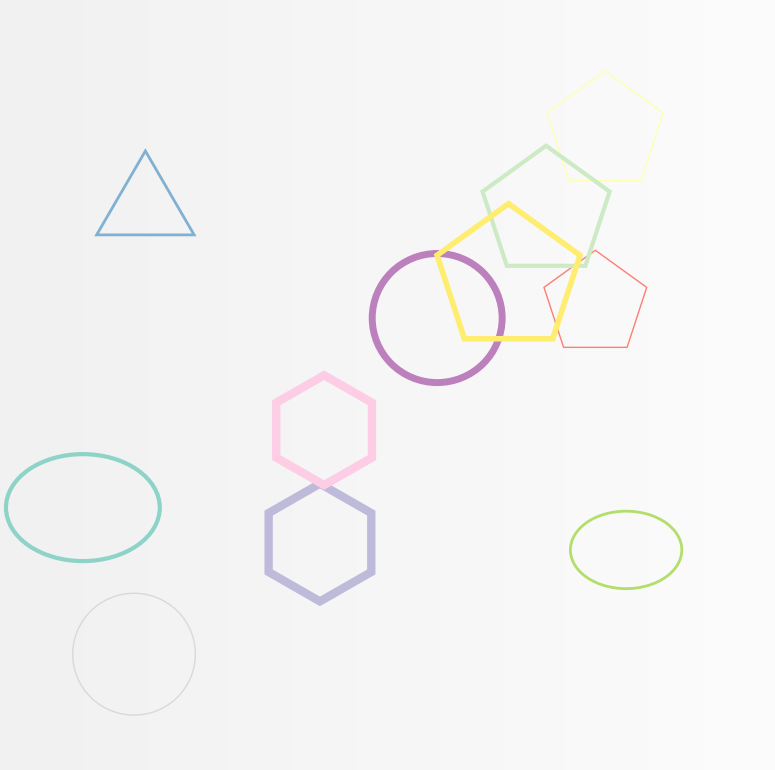[{"shape": "oval", "thickness": 1.5, "radius": 0.5, "center": [0.107, 0.341]}, {"shape": "pentagon", "thickness": 0.5, "radius": 0.39, "center": [0.781, 0.829]}, {"shape": "hexagon", "thickness": 3, "radius": 0.38, "center": [0.413, 0.295]}, {"shape": "pentagon", "thickness": 0.5, "radius": 0.35, "center": [0.768, 0.605]}, {"shape": "triangle", "thickness": 1, "radius": 0.36, "center": [0.188, 0.731]}, {"shape": "oval", "thickness": 1, "radius": 0.36, "center": [0.808, 0.286]}, {"shape": "hexagon", "thickness": 3, "radius": 0.36, "center": [0.418, 0.441]}, {"shape": "circle", "thickness": 0.5, "radius": 0.4, "center": [0.173, 0.15]}, {"shape": "circle", "thickness": 2.5, "radius": 0.42, "center": [0.564, 0.587]}, {"shape": "pentagon", "thickness": 1.5, "radius": 0.43, "center": [0.705, 0.725]}, {"shape": "pentagon", "thickness": 2, "radius": 0.48, "center": [0.656, 0.639]}]